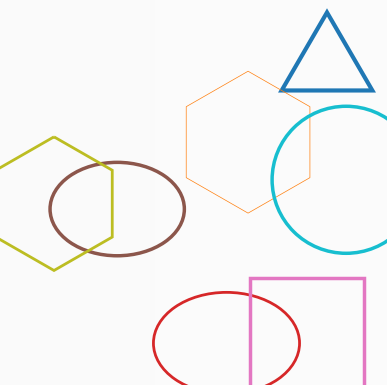[{"shape": "triangle", "thickness": 3, "radius": 0.68, "center": [0.844, 0.833]}, {"shape": "hexagon", "thickness": 0.5, "radius": 0.92, "center": [0.64, 0.631]}, {"shape": "oval", "thickness": 2, "radius": 0.94, "center": [0.584, 0.109]}, {"shape": "oval", "thickness": 2.5, "radius": 0.87, "center": [0.302, 0.457]}, {"shape": "square", "thickness": 2.5, "radius": 0.74, "center": [0.793, 0.131]}, {"shape": "hexagon", "thickness": 2, "radius": 0.87, "center": [0.139, 0.471]}, {"shape": "circle", "thickness": 2.5, "radius": 0.95, "center": [0.893, 0.533]}]